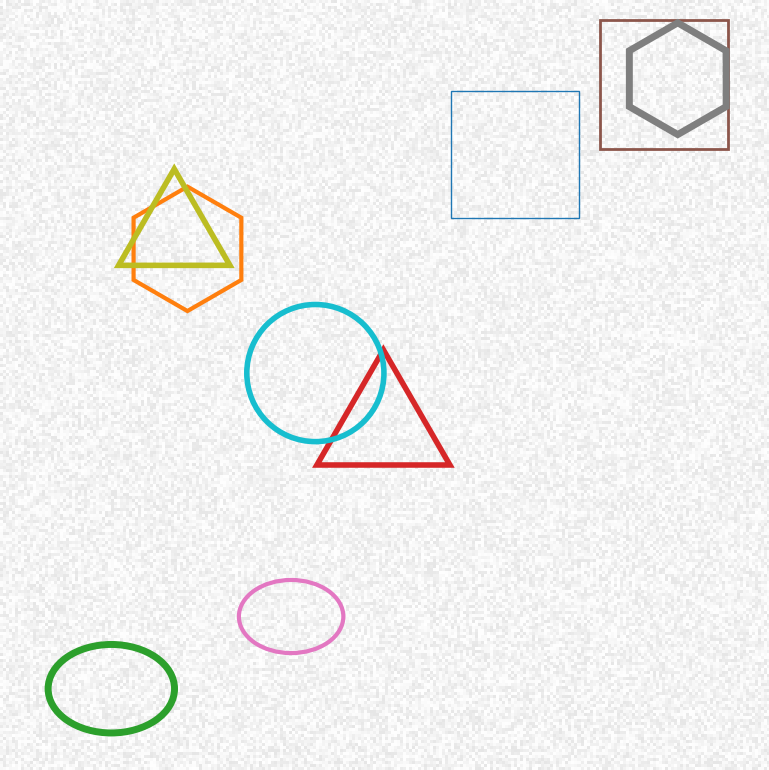[{"shape": "square", "thickness": 0.5, "radius": 0.41, "center": [0.669, 0.8]}, {"shape": "hexagon", "thickness": 1.5, "radius": 0.4, "center": [0.243, 0.677]}, {"shape": "oval", "thickness": 2.5, "radius": 0.41, "center": [0.145, 0.106]}, {"shape": "triangle", "thickness": 2, "radius": 0.5, "center": [0.498, 0.446]}, {"shape": "square", "thickness": 1, "radius": 0.42, "center": [0.862, 0.89]}, {"shape": "oval", "thickness": 1.5, "radius": 0.34, "center": [0.378, 0.199]}, {"shape": "hexagon", "thickness": 2.5, "radius": 0.36, "center": [0.88, 0.898]}, {"shape": "triangle", "thickness": 2, "radius": 0.42, "center": [0.226, 0.697]}, {"shape": "circle", "thickness": 2, "radius": 0.45, "center": [0.41, 0.516]}]